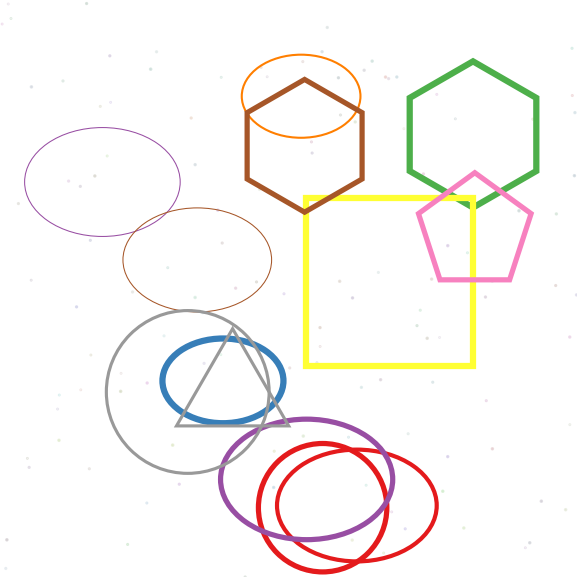[{"shape": "circle", "thickness": 2.5, "radius": 0.56, "center": [0.559, 0.12]}, {"shape": "oval", "thickness": 2, "radius": 0.69, "center": [0.618, 0.124]}, {"shape": "oval", "thickness": 3, "radius": 0.52, "center": [0.386, 0.34]}, {"shape": "hexagon", "thickness": 3, "radius": 0.63, "center": [0.819, 0.766]}, {"shape": "oval", "thickness": 2.5, "radius": 0.75, "center": [0.531, 0.169]}, {"shape": "oval", "thickness": 0.5, "radius": 0.67, "center": [0.177, 0.684]}, {"shape": "oval", "thickness": 1, "radius": 0.51, "center": [0.521, 0.833]}, {"shape": "square", "thickness": 3, "radius": 0.73, "center": [0.675, 0.511]}, {"shape": "oval", "thickness": 0.5, "radius": 0.64, "center": [0.342, 0.549]}, {"shape": "hexagon", "thickness": 2.5, "radius": 0.57, "center": [0.527, 0.747]}, {"shape": "pentagon", "thickness": 2.5, "radius": 0.51, "center": [0.822, 0.598]}, {"shape": "triangle", "thickness": 1.5, "radius": 0.56, "center": [0.403, 0.318]}, {"shape": "circle", "thickness": 1.5, "radius": 0.7, "center": [0.325, 0.32]}]